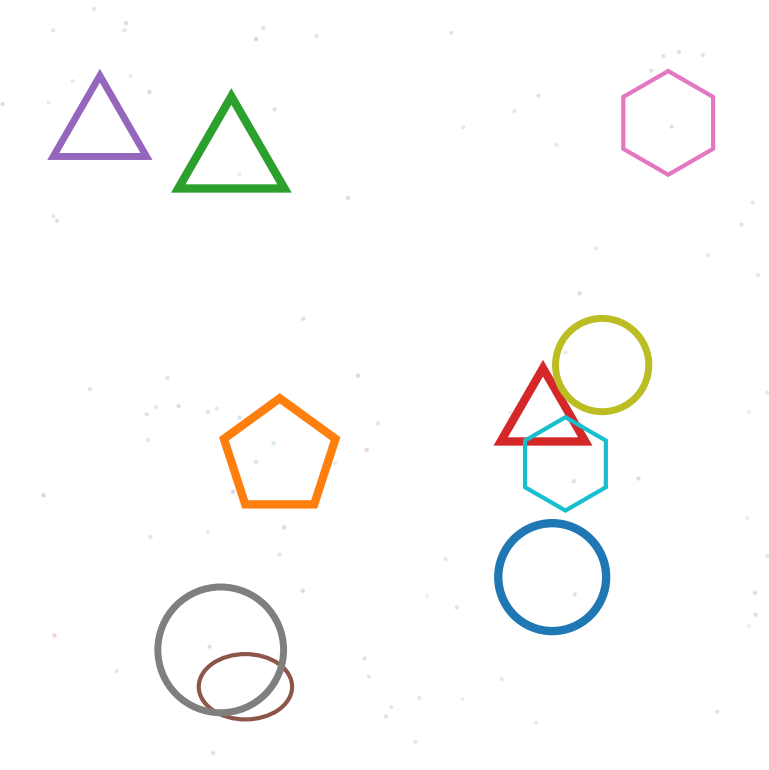[{"shape": "circle", "thickness": 3, "radius": 0.35, "center": [0.717, 0.25]}, {"shape": "pentagon", "thickness": 3, "radius": 0.38, "center": [0.363, 0.407]}, {"shape": "triangle", "thickness": 3, "radius": 0.4, "center": [0.3, 0.795]}, {"shape": "triangle", "thickness": 3, "radius": 0.32, "center": [0.705, 0.458]}, {"shape": "triangle", "thickness": 2.5, "radius": 0.35, "center": [0.13, 0.832]}, {"shape": "oval", "thickness": 1.5, "radius": 0.3, "center": [0.319, 0.108]}, {"shape": "hexagon", "thickness": 1.5, "radius": 0.34, "center": [0.868, 0.84]}, {"shape": "circle", "thickness": 2.5, "radius": 0.41, "center": [0.287, 0.156]}, {"shape": "circle", "thickness": 2.5, "radius": 0.3, "center": [0.782, 0.526]}, {"shape": "hexagon", "thickness": 1.5, "radius": 0.3, "center": [0.734, 0.398]}]